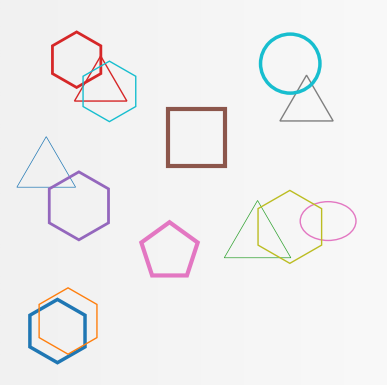[{"shape": "triangle", "thickness": 0.5, "radius": 0.44, "center": [0.119, 0.558]}, {"shape": "hexagon", "thickness": 2.5, "radius": 0.41, "center": [0.148, 0.14]}, {"shape": "hexagon", "thickness": 1, "radius": 0.43, "center": [0.176, 0.166]}, {"shape": "triangle", "thickness": 0.5, "radius": 0.5, "center": [0.665, 0.38]}, {"shape": "triangle", "thickness": 1, "radius": 0.39, "center": [0.26, 0.777]}, {"shape": "hexagon", "thickness": 2, "radius": 0.36, "center": [0.198, 0.845]}, {"shape": "hexagon", "thickness": 2, "radius": 0.44, "center": [0.204, 0.465]}, {"shape": "square", "thickness": 3, "radius": 0.37, "center": [0.507, 0.644]}, {"shape": "pentagon", "thickness": 3, "radius": 0.38, "center": [0.437, 0.346]}, {"shape": "oval", "thickness": 1, "radius": 0.36, "center": [0.847, 0.426]}, {"shape": "triangle", "thickness": 1, "radius": 0.4, "center": [0.791, 0.725]}, {"shape": "hexagon", "thickness": 1, "radius": 0.47, "center": [0.748, 0.411]}, {"shape": "circle", "thickness": 2.5, "radius": 0.38, "center": [0.749, 0.835]}, {"shape": "hexagon", "thickness": 1, "radius": 0.39, "center": [0.282, 0.763]}]